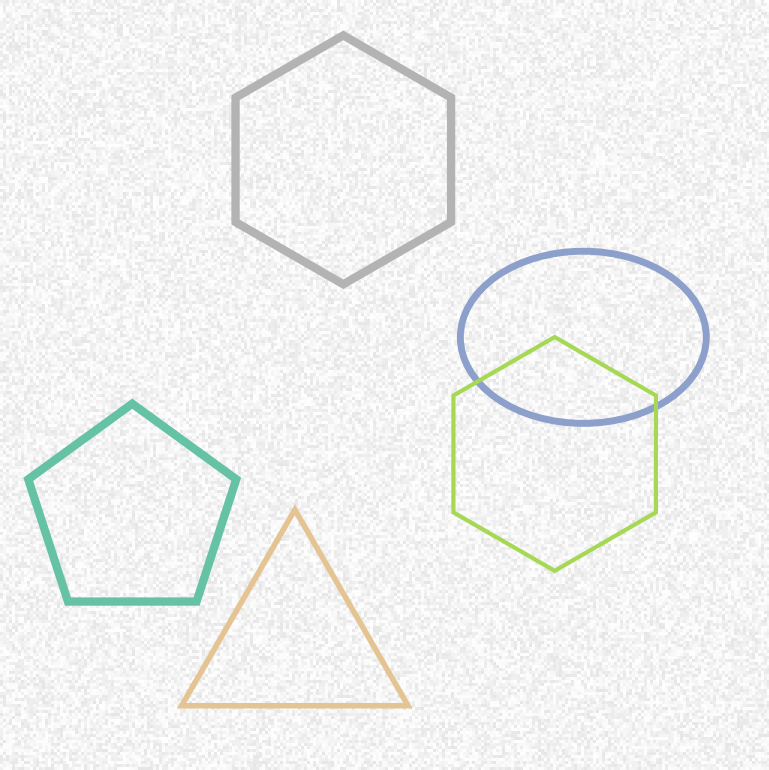[{"shape": "pentagon", "thickness": 3, "radius": 0.71, "center": [0.172, 0.334]}, {"shape": "oval", "thickness": 2.5, "radius": 0.8, "center": [0.758, 0.562]}, {"shape": "hexagon", "thickness": 1.5, "radius": 0.76, "center": [0.72, 0.41]}, {"shape": "triangle", "thickness": 2, "radius": 0.85, "center": [0.383, 0.168]}, {"shape": "hexagon", "thickness": 3, "radius": 0.81, "center": [0.446, 0.792]}]